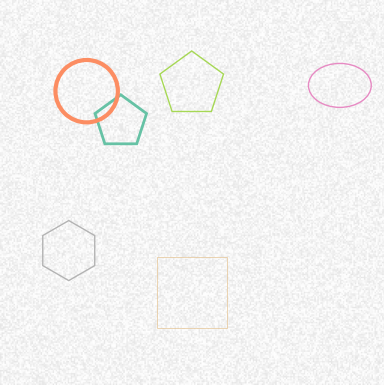[{"shape": "pentagon", "thickness": 2, "radius": 0.35, "center": [0.314, 0.683]}, {"shape": "circle", "thickness": 3, "radius": 0.41, "center": [0.225, 0.763]}, {"shape": "oval", "thickness": 1, "radius": 0.41, "center": [0.883, 0.778]}, {"shape": "pentagon", "thickness": 1, "radius": 0.43, "center": [0.498, 0.781]}, {"shape": "square", "thickness": 0.5, "radius": 0.45, "center": [0.499, 0.24]}, {"shape": "hexagon", "thickness": 1, "radius": 0.39, "center": [0.179, 0.349]}]